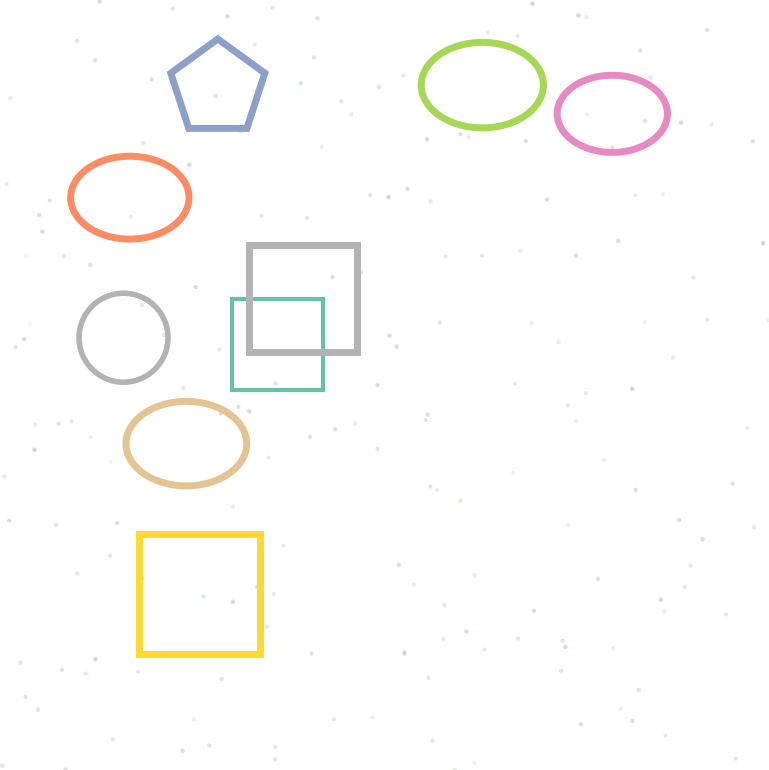[{"shape": "square", "thickness": 1.5, "radius": 0.3, "center": [0.36, 0.553]}, {"shape": "oval", "thickness": 2.5, "radius": 0.38, "center": [0.169, 0.743]}, {"shape": "pentagon", "thickness": 2.5, "radius": 0.32, "center": [0.283, 0.885]}, {"shape": "oval", "thickness": 2.5, "radius": 0.36, "center": [0.795, 0.852]}, {"shape": "oval", "thickness": 2.5, "radius": 0.4, "center": [0.626, 0.889]}, {"shape": "square", "thickness": 2.5, "radius": 0.39, "center": [0.259, 0.229]}, {"shape": "oval", "thickness": 2.5, "radius": 0.39, "center": [0.242, 0.424]}, {"shape": "circle", "thickness": 2, "radius": 0.29, "center": [0.16, 0.561]}, {"shape": "square", "thickness": 2.5, "radius": 0.35, "center": [0.393, 0.612]}]